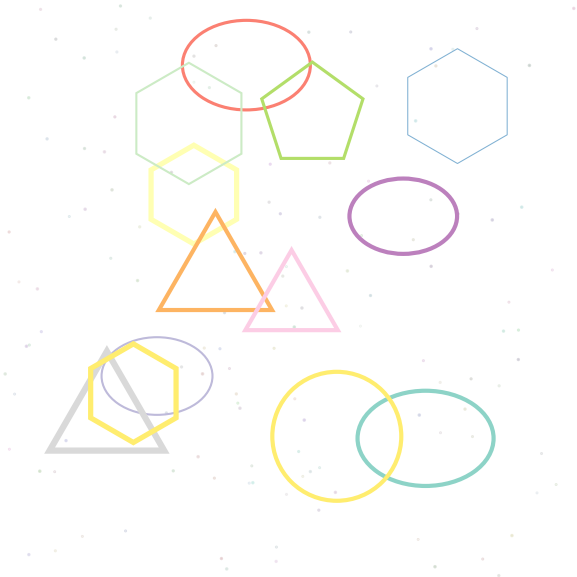[{"shape": "oval", "thickness": 2, "radius": 0.59, "center": [0.737, 0.24]}, {"shape": "hexagon", "thickness": 2.5, "radius": 0.43, "center": [0.336, 0.662]}, {"shape": "oval", "thickness": 1, "radius": 0.48, "center": [0.272, 0.348]}, {"shape": "oval", "thickness": 1.5, "radius": 0.55, "center": [0.427, 0.886]}, {"shape": "hexagon", "thickness": 0.5, "radius": 0.5, "center": [0.792, 0.815]}, {"shape": "triangle", "thickness": 2, "radius": 0.57, "center": [0.373, 0.519]}, {"shape": "pentagon", "thickness": 1.5, "radius": 0.46, "center": [0.541, 0.799]}, {"shape": "triangle", "thickness": 2, "radius": 0.46, "center": [0.505, 0.474]}, {"shape": "triangle", "thickness": 3, "radius": 0.57, "center": [0.185, 0.276]}, {"shape": "oval", "thickness": 2, "radius": 0.47, "center": [0.698, 0.625]}, {"shape": "hexagon", "thickness": 1, "radius": 0.53, "center": [0.327, 0.785]}, {"shape": "circle", "thickness": 2, "radius": 0.56, "center": [0.583, 0.244]}, {"shape": "hexagon", "thickness": 2.5, "radius": 0.43, "center": [0.231, 0.318]}]